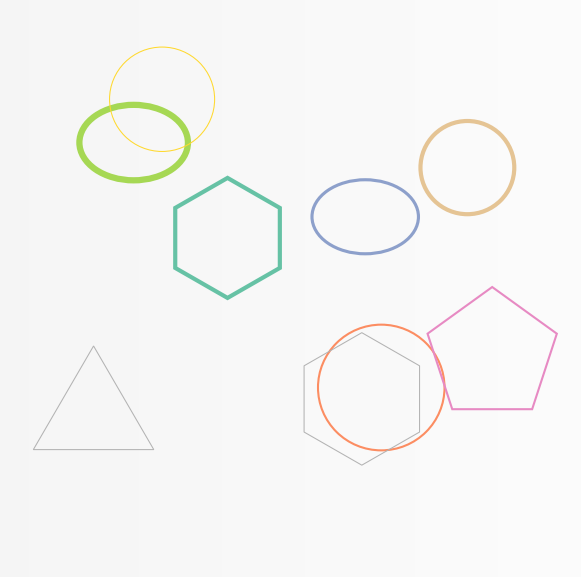[{"shape": "hexagon", "thickness": 2, "radius": 0.52, "center": [0.391, 0.587]}, {"shape": "circle", "thickness": 1, "radius": 0.54, "center": [0.656, 0.328]}, {"shape": "oval", "thickness": 1.5, "radius": 0.46, "center": [0.628, 0.624]}, {"shape": "pentagon", "thickness": 1, "radius": 0.58, "center": [0.847, 0.385]}, {"shape": "oval", "thickness": 3, "radius": 0.47, "center": [0.23, 0.752]}, {"shape": "circle", "thickness": 0.5, "radius": 0.45, "center": [0.279, 0.827]}, {"shape": "circle", "thickness": 2, "radius": 0.4, "center": [0.804, 0.709]}, {"shape": "hexagon", "thickness": 0.5, "radius": 0.57, "center": [0.622, 0.308]}, {"shape": "triangle", "thickness": 0.5, "radius": 0.6, "center": [0.161, 0.28]}]